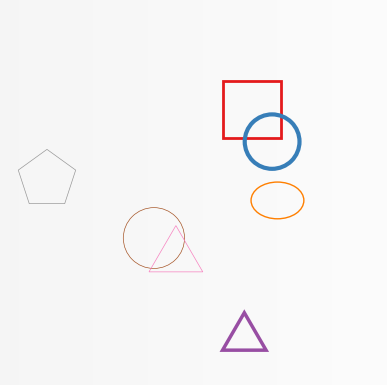[{"shape": "square", "thickness": 2, "radius": 0.37, "center": [0.651, 0.715]}, {"shape": "circle", "thickness": 3, "radius": 0.35, "center": [0.702, 0.632]}, {"shape": "triangle", "thickness": 2.5, "radius": 0.32, "center": [0.63, 0.123]}, {"shape": "oval", "thickness": 1, "radius": 0.34, "center": [0.716, 0.479]}, {"shape": "circle", "thickness": 0.5, "radius": 0.4, "center": [0.397, 0.382]}, {"shape": "triangle", "thickness": 0.5, "radius": 0.4, "center": [0.454, 0.334]}, {"shape": "pentagon", "thickness": 0.5, "radius": 0.39, "center": [0.121, 0.534]}]